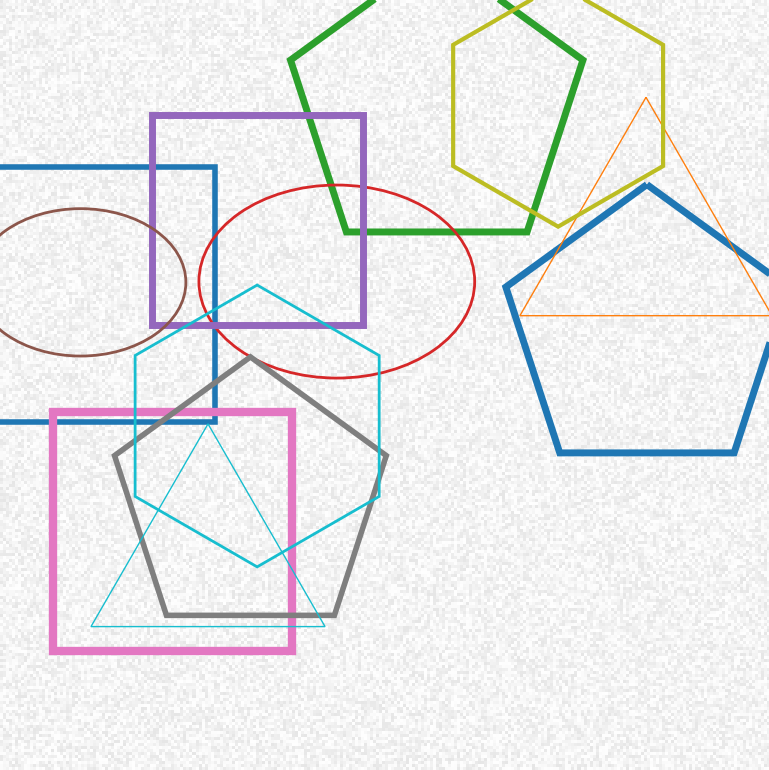[{"shape": "square", "thickness": 2, "radius": 0.83, "center": [0.114, 0.618]}, {"shape": "pentagon", "thickness": 2.5, "radius": 0.96, "center": [0.84, 0.568]}, {"shape": "triangle", "thickness": 0.5, "radius": 0.95, "center": [0.839, 0.685]}, {"shape": "pentagon", "thickness": 2.5, "radius": 1.0, "center": [0.567, 0.86]}, {"shape": "oval", "thickness": 1, "radius": 0.9, "center": [0.437, 0.634]}, {"shape": "square", "thickness": 2.5, "radius": 0.68, "center": [0.334, 0.714]}, {"shape": "oval", "thickness": 1, "radius": 0.68, "center": [0.105, 0.633]}, {"shape": "square", "thickness": 3, "radius": 0.78, "center": [0.224, 0.31]}, {"shape": "pentagon", "thickness": 2, "radius": 0.93, "center": [0.325, 0.351]}, {"shape": "hexagon", "thickness": 1.5, "radius": 0.79, "center": [0.725, 0.863]}, {"shape": "triangle", "thickness": 0.5, "radius": 0.88, "center": [0.27, 0.274]}, {"shape": "hexagon", "thickness": 1, "radius": 0.91, "center": [0.334, 0.447]}]